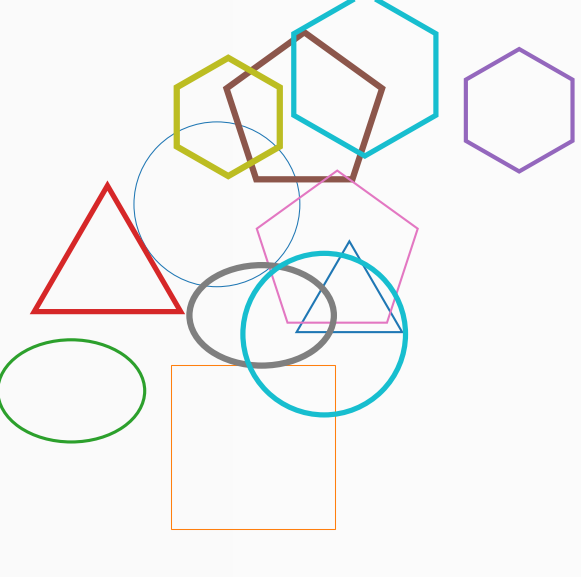[{"shape": "circle", "thickness": 0.5, "radius": 0.71, "center": [0.373, 0.645]}, {"shape": "triangle", "thickness": 1, "radius": 0.52, "center": [0.601, 0.476]}, {"shape": "square", "thickness": 0.5, "radius": 0.71, "center": [0.435, 0.225]}, {"shape": "oval", "thickness": 1.5, "radius": 0.63, "center": [0.123, 0.322]}, {"shape": "triangle", "thickness": 2.5, "radius": 0.73, "center": [0.185, 0.532]}, {"shape": "hexagon", "thickness": 2, "radius": 0.53, "center": [0.893, 0.808]}, {"shape": "pentagon", "thickness": 3, "radius": 0.7, "center": [0.524, 0.802]}, {"shape": "pentagon", "thickness": 1, "radius": 0.73, "center": [0.58, 0.558]}, {"shape": "oval", "thickness": 3, "radius": 0.62, "center": [0.45, 0.453]}, {"shape": "hexagon", "thickness": 3, "radius": 0.51, "center": [0.393, 0.797]}, {"shape": "hexagon", "thickness": 2.5, "radius": 0.71, "center": [0.628, 0.87]}, {"shape": "circle", "thickness": 2.5, "radius": 0.7, "center": [0.558, 0.421]}]